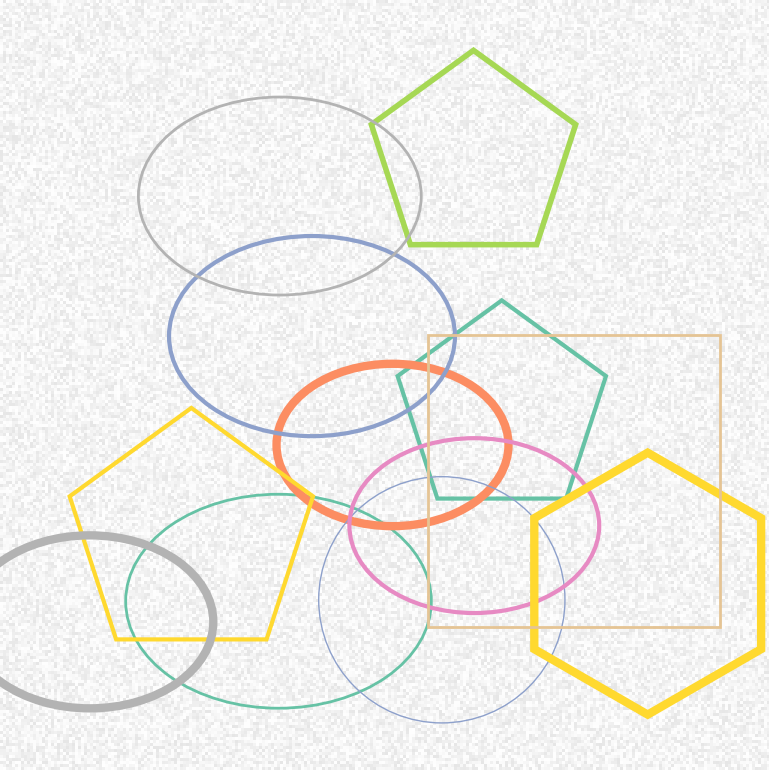[{"shape": "pentagon", "thickness": 1.5, "radius": 0.71, "center": [0.652, 0.468]}, {"shape": "oval", "thickness": 1, "radius": 0.99, "center": [0.362, 0.219]}, {"shape": "oval", "thickness": 3, "radius": 0.75, "center": [0.51, 0.422]}, {"shape": "oval", "thickness": 1.5, "radius": 0.93, "center": [0.405, 0.564]}, {"shape": "circle", "thickness": 0.5, "radius": 0.8, "center": [0.574, 0.221]}, {"shape": "oval", "thickness": 1.5, "radius": 0.81, "center": [0.616, 0.317]}, {"shape": "pentagon", "thickness": 2, "radius": 0.7, "center": [0.615, 0.795]}, {"shape": "pentagon", "thickness": 1.5, "radius": 0.83, "center": [0.248, 0.304]}, {"shape": "hexagon", "thickness": 3, "radius": 0.85, "center": [0.841, 0.242]}, {"shape": "square", "thickness": 1, "radius": 0.95, "center": [0.745, 0.375]}, {"shape": "oval", "thickness": 3, "radius": 0.8, "center": [0.117, 0.192]}, {"shape": "oval", "thickness": 1, "radius": 0.92, "center": [0.363, 0.745]}]